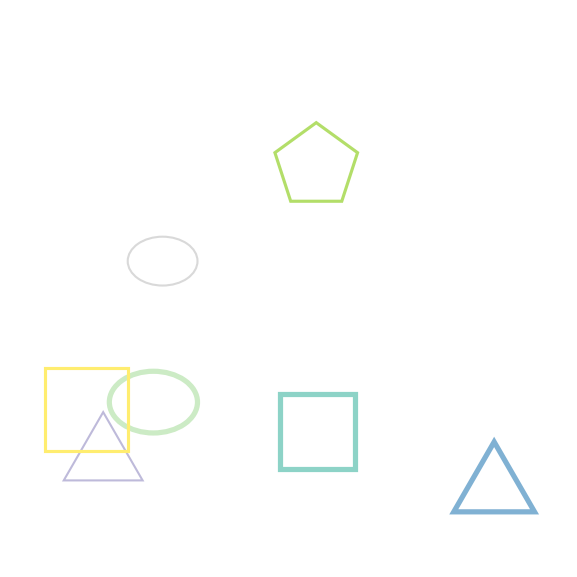[{"shape": "square", "thickness": 2.5, "radius": 0.33, "center": [0.55, 0.252]}, {"shape": "triangle", "thickness": 1, "radius": 0.39, "center": [0.179, 0.207]}, {"shape": "triangle", "thickness": 2.5, "radius": 0.4, "center": [0.856, 0.153]}, {"shape": "pentagon", "thickness": 1.5, "radius": 0.38, "center": [0.548, 0.712]}, {"shape": "oval", "thickness": 1, "radius": 0.3, "center": [0.282, 0.547]}, {"shape": "oval", "thickness": 2.5, "radius": 0.38, "center": [0.266, 0.303]}, {"shape": "square", "thickness": 1.5, "radius": 0.36, "center": [0.15, 0.29]}]